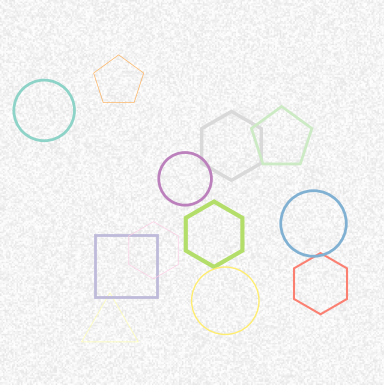[{"shape": "circle", "thickness": 2, "radius": 0.39, "center": [0.115, 0.713]}, {"shape": "triangle", "thickness": 0.5, "radius": 0.43, "center": [0.286, 0.155]}, {"shape": "square", "thickness": 2, "radius": 0.4, "center": [0.327, 0.31]}, {"shape": "hexagon", "thickness": 1.5, "radius": 0.4, "center": [0.833, 0.263]}, {"shape": "circle", "thickness": 2, "radius": 0.43, "center": [0.814, 0.42]}, {"shape": "pentagon", "thickness": 0.5, "radius": 0.34, "center": [0.308, 0.789]}, {"shape": "hexagon", "thickness": 3, "radius": 0.42, "center": [0.556, 0.392]}, {"shape": "hexagon", "thickness": 0.5, "radius": 0.37, "center": [0.399, 0.35]}, {"shape": "hexagon", "thickness": 2.5, "radius": 0.45, "center": [0.601, 0.621]}, {"shape": "circle", "thickness": 2, "radius": 0.34, "center": [0.481, 0.535]}, {"shape": "pentagon", "thickness": 2, "radius": 0.41, "center": [0.732, 0.641]}, {"shape": "circle", "thickness": 1, "radius": 0.44, "center": [0.585, 0.219]}]